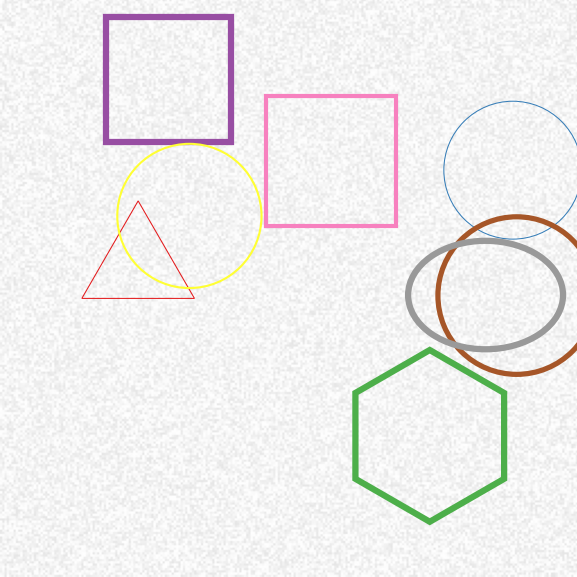[{"shape": "triangle", "thickness": 0.5, "radius": 0.56, "center": [0.239, 0.539]}, {"shape": "circle", "thickness": 0.5, "radius": 0.6, "center": [0.888, 0.704]}, {"shape": "hexagon", "thickness": 3, "radius": 0.74, "center": [0.744, 0.244]}, {"shape": "square", "thickness": 3, "radius": 0.54, "center": [0.292, 0.861]}, {"shape": "circle", "thickness": 1, "radius": 0.62, "center": [0.328, 0.625]}, {"shape": "circle", "thickness": 2.5, "radius": 0.68, "center": [0.895, 0.487]}, {"shape": "square", "thickness": 2, "radius": 0.56, "center": [0.573, 0.72]}, {"shape": "oval", "thickness": 3, "radius": 0.67, "center": [0.841, 0.488]}]